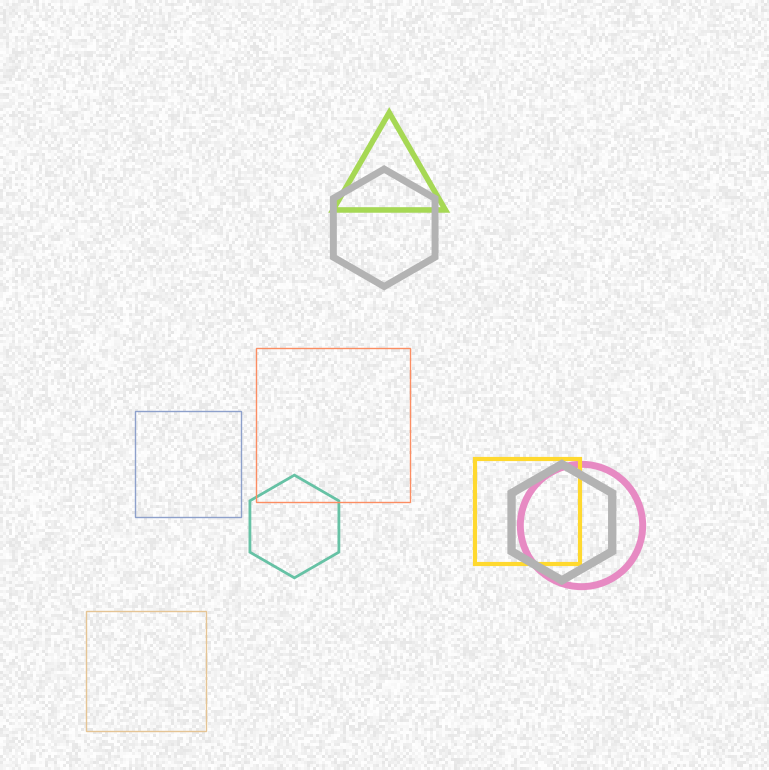[{"shape": "hexagon", "thickness": 1, "radius": 0.33, "center": [0.382, 0.316]}, {"shape": "square", "thickness": 0.5, "radius": 0.5, "center": [0.433, 0.448]}, {"shape": "square", "thickness": 0.5, "radius": 0.34, "center": [0.244, 0.398]}, {"shape": "circle", "thickness": 2.5, "radius": 0.4, "center": [0.755, 0.318]}, {"shape": "triangle", "thickness": 2, "radius": 0.42, "center": [0.505, 0.769]}, {"shape": "square", "thickness": 1.5, "radius": 0.34, "center": [0.685, 0.335]}, {"shape": "square", "thickness": 0.5, "radius": 0.39, "center": [0.189, 0.129]}, {"shape": "hexagon", "thickness": 3, "radius": 0.38, "center": [0.73, 0.322]}, {"shape": "hexagon", "thickness": 2.5, "radius": 0.38, "center": [0.499, 0.704]}]